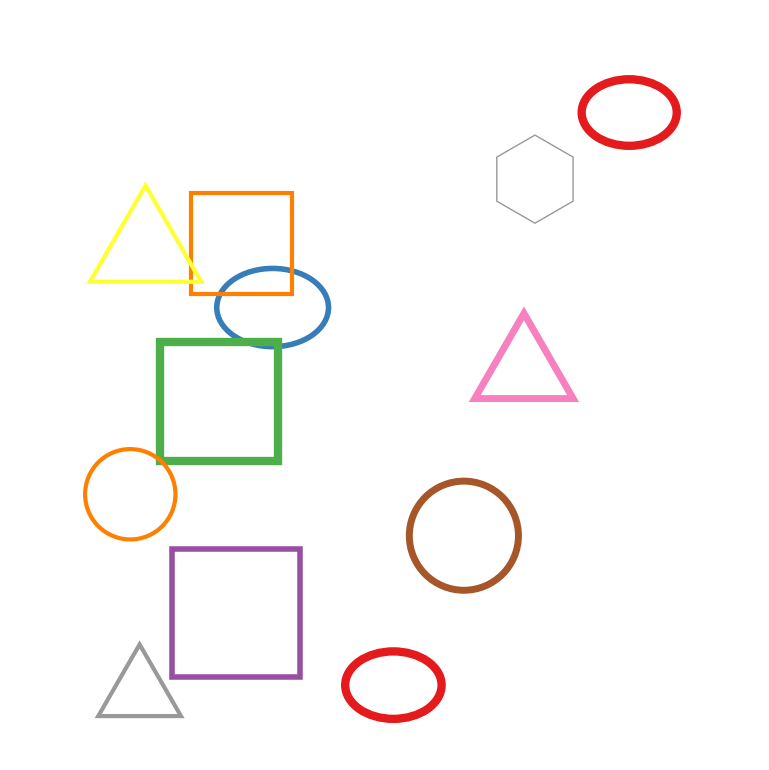[{"shape": "oval", "thickness": 3, "radius": 0.31, "center": [0.817, 0.854]}, {"shape": "oval", "thickness": 3, "radius": 0.31, "center": [0.511, 0.11]}, {"shape": "oval", "thickness": 2, "radius": 0.36, "center": [0.354, 0.601]}, {"shape": "square", "thickness": 3, "radius": 0.39, "center": [0.284, 0.479]}, {"shape": "square", "thickness": 2, "radius": 0.41, "center": [0.307, 0.204]}, {"shape": "circle", "thickness": 1.5, "radius": 0.29, "center": [0.169, 0.358]}, {"shape": "square", "thickness": 1.5, "radius": 0.33, "center": [0.314, 0.684]}, {"shape": "triangle", "thickness": 1.5, "radius": 0.42, "center": [0.189, 0.676]}, {"shape": "circle", "thickness": 2.5, "radius": 0.35, "center": [0.602, 0.304]}, {"shape": "triangle", "thickness": 2.5, "radius": 0.37, "center": [0.68, 0.519]}, {"shape": "hexagon", "thickness": 0.5, "radius": 0.29, "center": [0.695, 0.767]}, {"shape": "triangle", "thickness": 1.5, "radius": 0.31, "center": [0.181, 0.101]}]